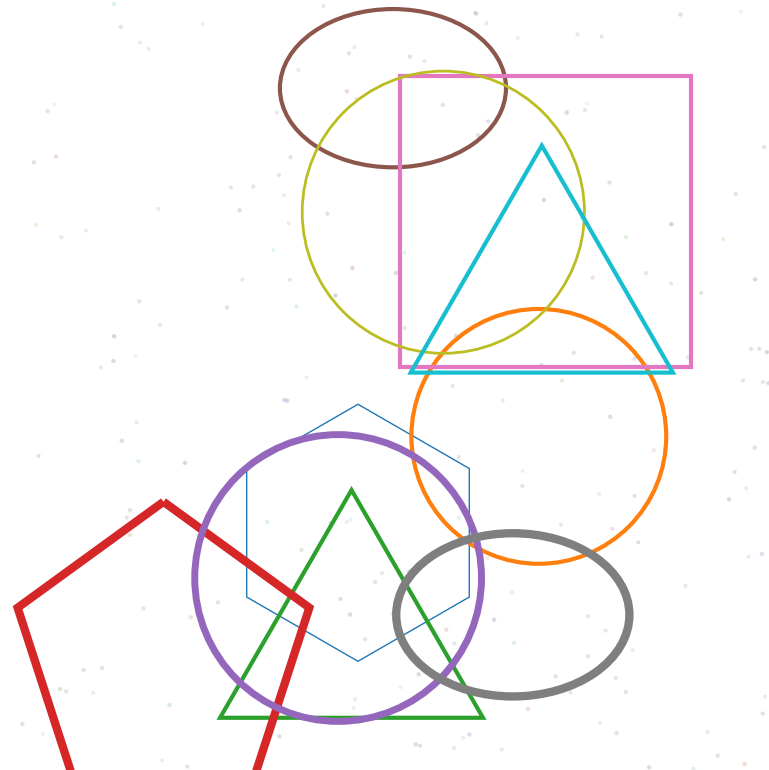[{"shape": "hexagon", "thickness": 0.5, "radius": 0.83, "center": [0.465, 0.308]}, {"shape": "circle", "thickness": 1.5, "radius": 0.83, "center": [0.7, 0.433]}, {"shape": "triangle", "thickness": 1.5, "radius": 0.99, "center": [0.457, 0.166]}, {"shape": "pentagon", "thickness": 3, "radius": 1.0, "center": [0.212, 0.149]}, {"shape": "circle", "thickness": 2.5, "radius": 0.93, "center": [0.439, 0.249]}, {"shape": "oval", "thickness": 1.5, "radius": 0.73, "center": [0.51, 0.885]}, {"shape": "square", "thickness": 1.5, "radius": 0.95, "center": [0.708, 0.712]}, {"shape": "oval", "thickness": 3, "radius": 0.76, "center": [0.666, 0.202]}, {"shape": "circle", "thickness": 1, "radius": 0.92, "center": [0.576, 0.724]}, {"shape": "triangle", "thickness": 1.5, "radius": 0.98, "center": [0.704, 0.614]}]